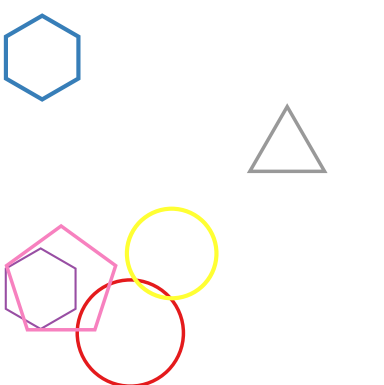[{"shape": "circle", "thickness": 2.5, "radius": 0.69, "center": [0.339, 0.135]}, {"shape": "hexagon", "thickness": 3, "radius": 0.54, "center": [0.11, 0.85]}, {"shape": "hexagon", "thickness": 1.5, "radius": 0.52, "center": [0.106, 0.25]}, {"shape": "circle", "thickness": 3, "radius": 0.58, "center": [0.446, 0.342]}, {"shape": "pentagon", "thickness": 2.5, "radius": 0.74, "center": [0.159, 0.264]}, {"shape": "triangle", "thickness": 2.5, "radius": 0.56, "center": [0.746, 0.611]}]